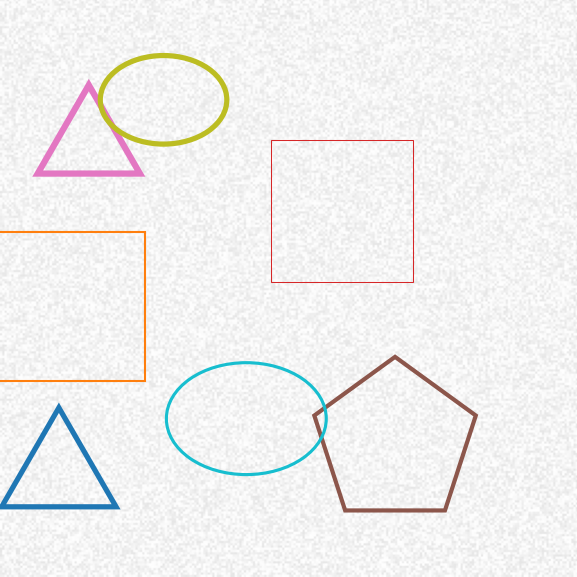[{"shape": "triangle", "thickness": 2.5, "radius": 0.57, "center": [0.102, 0.179]}, {"shape": "square", "thickness": 1, "radius": 0.65, "center": [0.122, 0.469]}, {"shape": "square", "thickness": 0.5, "radius": 0.62, "center": [0.592, 0.634]}, {"shape": "pentagon", "thickness": 2, "radius": 0.74, "center": [0.684, 0.234]}, {"shape": "triangle", "thickness": 3, "radius": 0.51, "center": [0.154, 0.75]}, {"shape": "oval", "thickness": 2.5, "radius": 0.55, "center": [0.283, 0.826]}, {"shape": "oval", "thickness": 1.5, "radius": 0.69, "center": [0.427, 0.274]}]